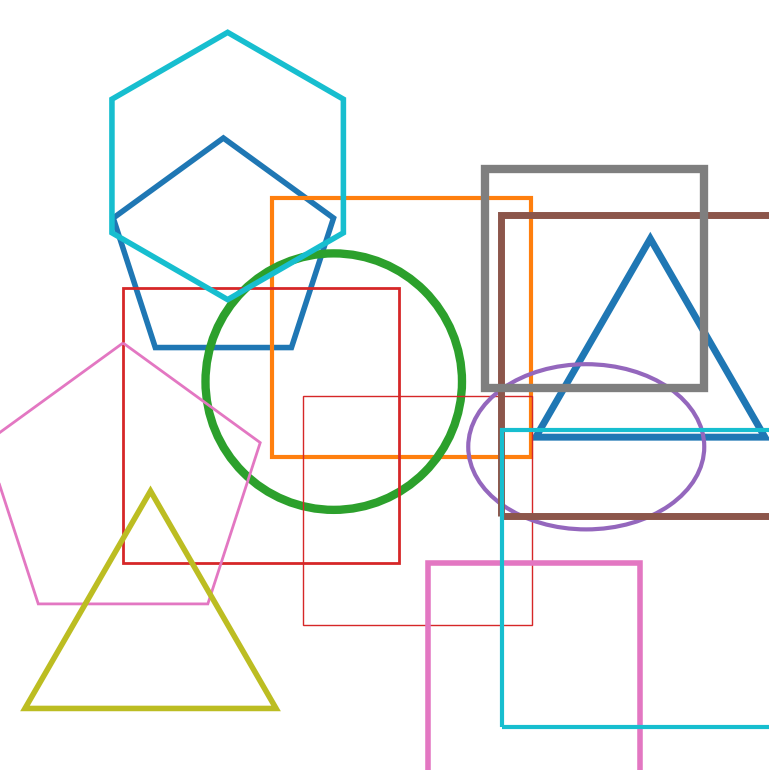[{"shape": "triangle", "thickness": 2.5, "radius": 0.86, "center": [0.845, 0.518]}, {"shape": "pentagon", "thickness": 2, "radius": 0.75, "center": [0.29, 0.67]}, {"shape": "square", "thickness": 1.5, "radius": 0.84, "center": [0.522, 0.574]}, {"shape": "circle", "thickness": 3, "radius": 0.83, "center": [0.433, 0.504]}, {"shape": "square", "thickness": 0.5, "radius": 0.74, "center": [0.543, 0.337]}, {"shape": "square", "thickness": 1, "radius": 0.89, "center": [0.339, 0.447]}, {"shape": "oval", "thickness": 1.5, "radius": 0.77, "center": [0.761, 0.42]}, {"shape": "square", "thickness": 2.5, "radius": 0.97, "center": [0.845, 0.525]}, {"shape": "square", "thickness": 2, "radius": 0.69, "center": [0.694, 0.132]}, {"shape": "pentagon", "thickness": 1, "radius": 0.94, "center": [0.16, 0.367]}, {"shape": "square", "thickness": 3, "radius": 0.71, "center": [0.772, 0.638]}, {"shape": "triangle", "thickness": 2, "radius": 0.94, "center": [0.195, 0.174]}, {"shape": "square", "thickness": 1.5, "radius": 0.97, "center": [0.845, 0.249]}, {"shape": "hexagon", "thickness": 2, "radius": 0.87, "center": [0.296, 0.784]}]